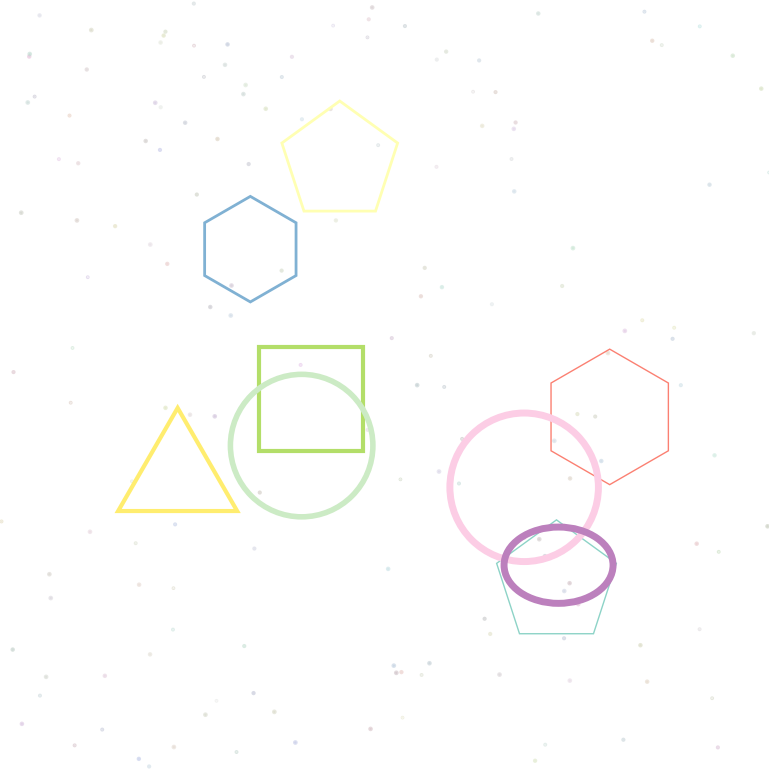[{"shape": "pentagon", "thickness": 0.5, "radius": 0.41, "center": [0.723, 0.243]}, {"shape": "pentagon", "thickness": 1, "radius": 0.4, "center": [0.441, 0.79]}, {"shape": "hexagon", "thickness": 0.5, "radius": 0.44, "center": [0.792, 0.459]}, {"shape": "hexagon", "thickness": 1, "radius": 0.34, "center": [0.325, 0.676]}, {"shape": "square", "thickness": 1.5, "radius": 0.34, "center": [0.404, 0.482]}, {"shape": "circle", "thickness": 2.5, "radius": 0.48, "center": [0.681, 0.367]}, {"shape": "oval", "thickness": 2.5, "radius": 0.35, "center": [0.725, 0.266]}, {"shape": "circle", "thickness": 2, "radius": 0.46, "center": [0.392, 0.421]}, {"shape": "triangle", "thickness": 1.5, "radius": 0.45, "center": [0.231, 0.381]}]